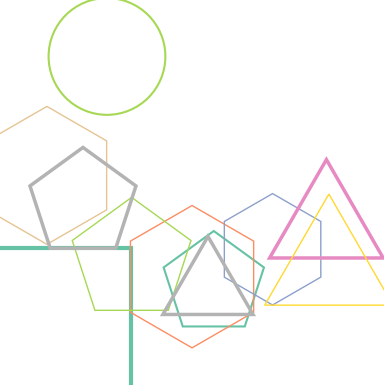[{"shape": "pentagon", "thickness": 1.5, "radius": 0.69, "center": [0.555, 0.263]}, {"shape": "square", "thickness": 3, "radius": 0.98, "center": [0.146, 0.161]}, {"shape": "hexagon", "thickness": 1, "radius": 0.92, "center": [0.499, 0.281]}, {"shape": "hexagon", "thickness": 1, "radius": 0.72, "center": [0.708, 0.352]}, {"shape": "triangle", "thickness": 2.5, "radius": 0.85, "center": [0.848, 0.415]}, {"shape": "circle", "thickness": 1.5, "radius": 0.76, "center": [0.278, 0.853]}, {"shape": "pentagon", "thickness": 1, "radius": 0.81, "center": [0.342, 0.325]}, {"shape": "triangle", "thickness": 1, "radius": 0.96, "center": [0.854, 0.304]}, {"shape": "hexagon", "thickness": 1, "radius": 0.9, "center": [0.122, 0.544]}, {"shape": "triangle", "thickness": 2.5, "radius": 0.68, "center": [0.54, 0.251]}, {"shape": "pentagon", "thickness": 2.5, "radius": 0.72, "center": [0.216, 0.472]}]